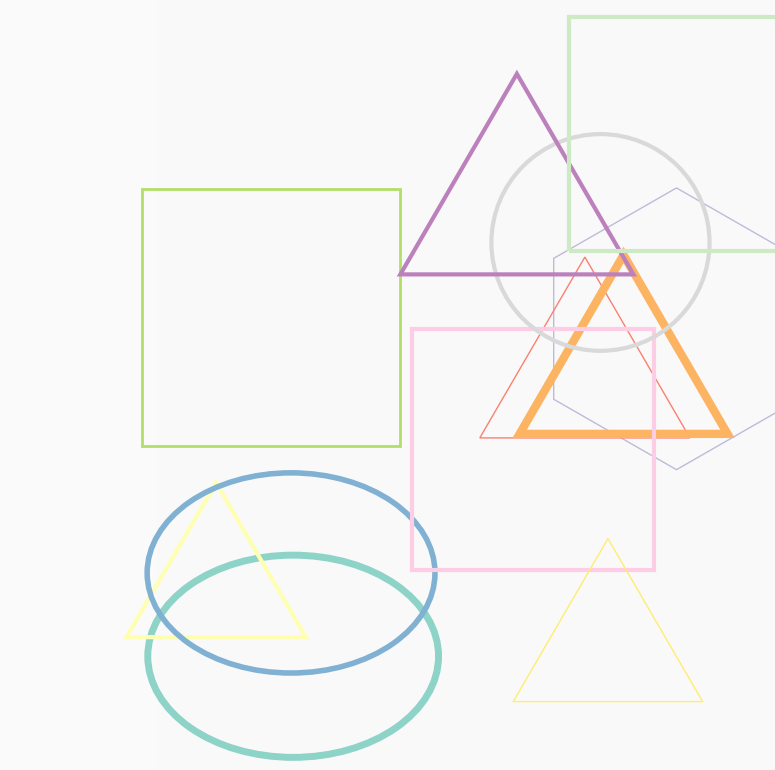[{"shape": "oval", "thickness": 2.5, "radius": 0.94, "center": [0.378, 0.148]}, {"shape": "triangle", "thickness": 1.5, "radius": 0.67, "center": [0.279, 0.239]}, {"shape": "hexagon", "thickness": 0.5, "radius": 0.91, "center": [0.873, 0.573]}, {"shape": "triangle", "thickness": 0.5, "radius": 0.78, "center": [0.755, 0.51]}, {"shape": "oval", "thickness": 2, "radius": 0.93, "center": [0.376, 0.256]}, {"shape": "triangle", "thickness": 3, "radius": 0.77, "center": [0.805, 0.514]}, {"shape": "square", "thickness": 1, "radius": 0.83, "center": [0.35, 0.588]}, {"shape": "square", "thickness": 1.5, "radius": 0.78, "center": [0.688, 0.416]}, {"shape": "circle", "thickness": 1.5, "radius": 0.7, "center": [0.775, 0.685]}, {"shape": "triangle", "thickness": 1.5, "radius": 0.87, "center": [0.667, 0.73]}, {"shape": "square", "thickness": 1.5, "radius": 0.76, "center": [0.887, 0.826]}, {"shape": "triangle", "thickness": 0.5, "radius": 0.71, "center": [0.784, 0.159]}]